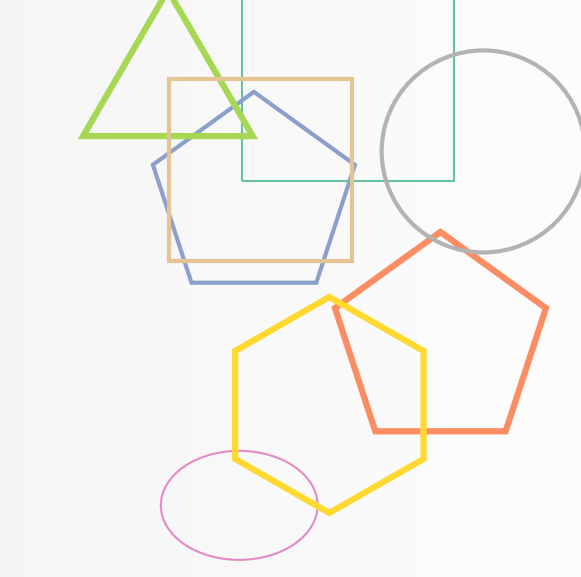[{"shape": "square", "thickness": 1, "radius": 0.91, "center": [0.598, 0.867]}, {"shape": "pentagon", "thickness": 3, "radius": 0.95, "center": [0.758, 0.407]}, {"shape": "pentagon", "thickness": 2, "radius": 0.91, "center": [0.437, 0.657]}, {"shape": "oval", "thickness": 1, "radius": 0.67, "center": [0.412, 0.124]}, {"shape": "triangle", "thickness": 3, "radius": 0.84, "center": [0.289, 0.848]}, {"shape": "hexagon", "thickness": 3, "radius": 0.94, "center": [0.567, 0.298]}, {"shape": "square", "thickness": 2, "radius": 0.79, "center": [0.449, 0.704]}, {"shape": "circle", "thickness": 2, "radius": 0.87, "center": [0.832, 0.737]}]